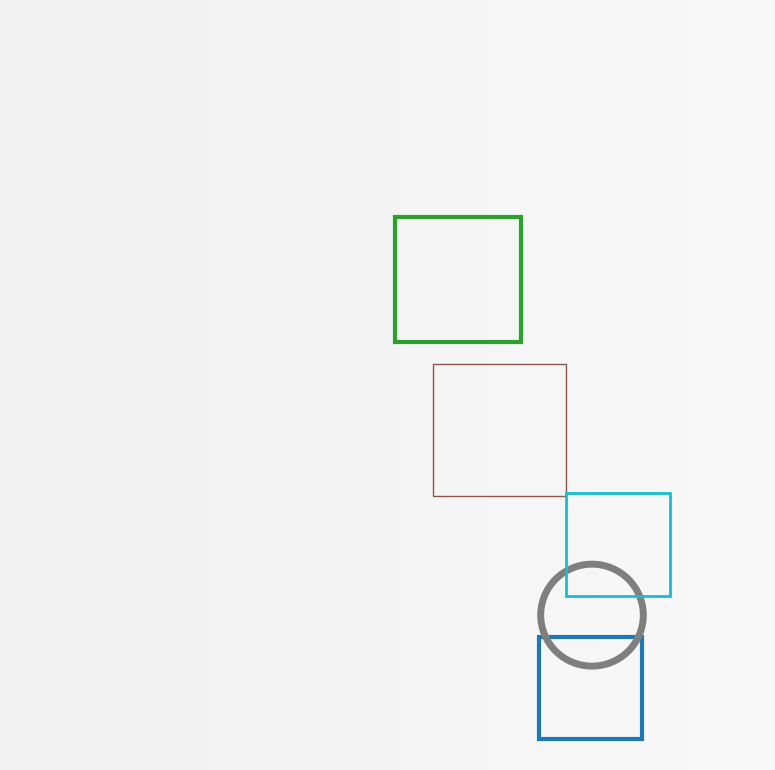[{"shape": "square", "thickness": 1.5, "radius": 0.33, "center": [0.762, 0.106]}, {"shape": "square", "thickness": 1.5, "radius": 0.41, "center": [0.591, 0.637]}, {"shape": "square", "thickness": 0.5, "radius": 0.43, "center": [0.644, 0.441]}, {"shape": "circle", "thickness": 2.5, "radius": 0.33, "center": [0.764, 0.201]}, {"shape": "square", "thickness": 1, "radius": 0.33, "center": [0.797, 0.293]}]